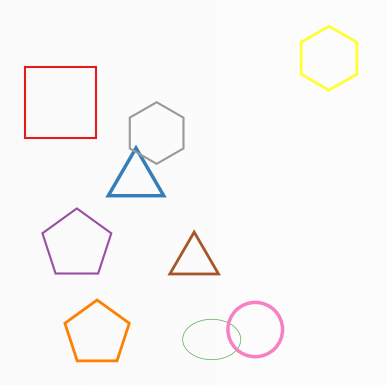[{"shape": "square", "thickness": 1.5, "radius": 0.46, "center": [0.156, 0.734]}, {"shape": "triangle", "thickness": 2.5, "radius": 0.41, "center": [0.351, 0.533]}, {"shape": "oval", "thickness": 0.5, "radius": 0.38, "center": [0.546, 0.118]}, {"shape": "pentagon", "thickness": 1.5, "radius": 0.47, "center": [0.198, 0.365]}, {"shape": "pentagon", "thickness": 2, "radius": 0.44, "center": [0.251, 0.133]}, {"shape": "hexagon", "thickness": 2, "radius": 0.41, "center": [0.849, 0.849]}, {"shape": "triangle", "thickness": 2, "radius": 0.36, "center": [0.501, 0.325]}, {"shape": "circle", "thickness": 2.5, "radius": 0.35, "center": [0.659, 0.144]}, {"shape": "hexagon", "thickness": 1.5, "radius": 0.4, "center": [0.404, 0.654]}]